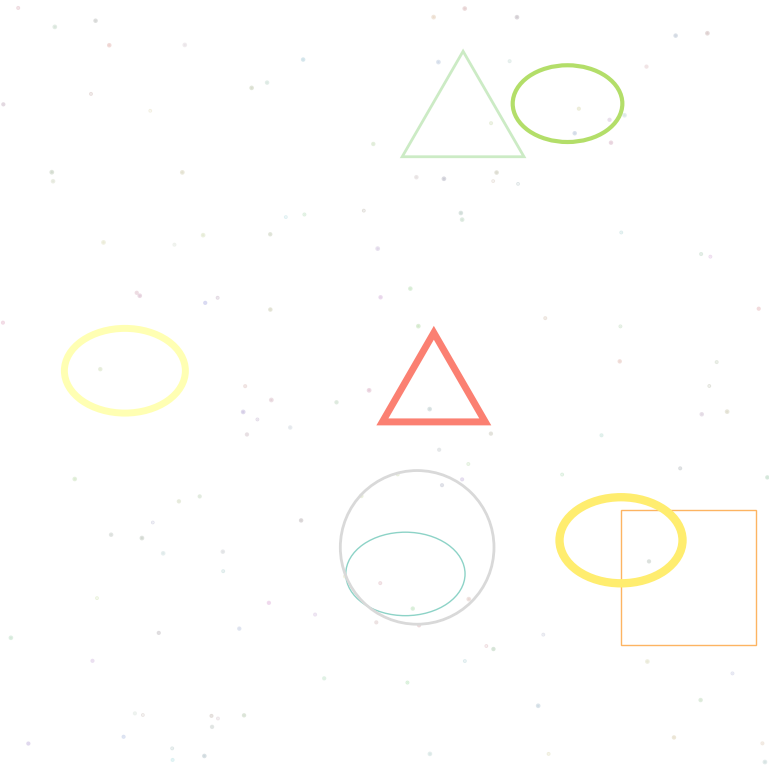[{"shape": "oval", "thickness": 0.5, "radius": 0.39, "center": [0.527, 0.255]}, {"shape": "oval", "thickness": 2.5, "radius": 0.39, "center": [0.162, 0.519]}, {"shape": "triangle", "thickness": 2.5, "radius": 0.39, "center": [0.563, 0.491]}, {"shape": "square", "thickness": 0.5, "radius": 0.44, "center": [0.894, 0.25]}, {"shape": "oval", "thickness": 1.5, "radius": 0.36, "center": [0.737, 0.865]}, {"shape": "circle", "thickness": 1, "radius": 0.5, "center": [0.542, 0.289]}, {"shape": "triangle", "thickness": 1, "radius": 0.46, "center": [0.601, 0.842]}, {"shape": "oval", "thickness": 3, "radius": 0.4, "center": [0.807, 0.298]}]